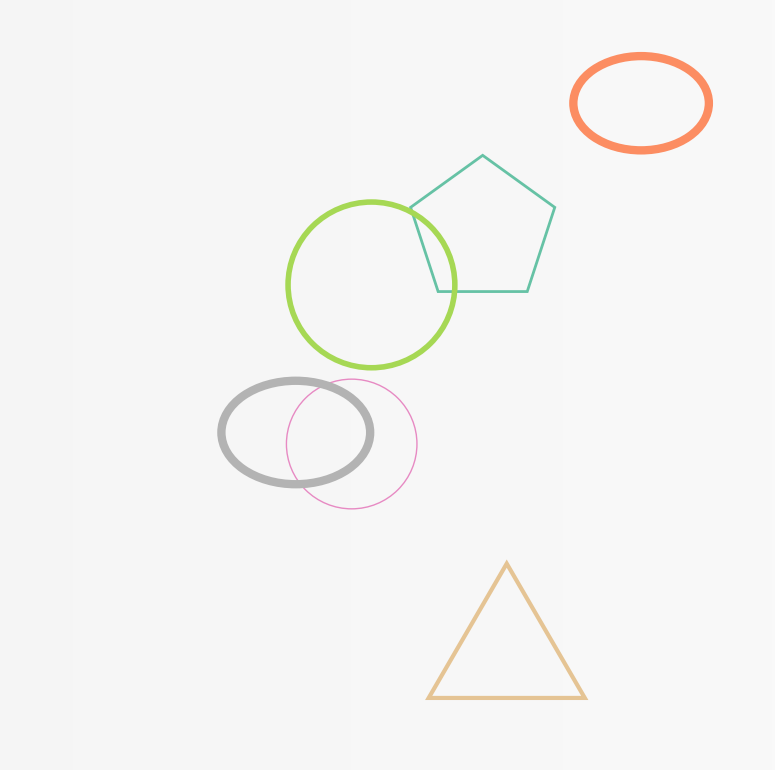[{"shape": "pentagon", "thickness": 1, "radius": 0.49, "center": [0.623, 0.7]}, {"shape": "oval", "thickness": 3, "radius": 0.44, "center": [0.827, 0.866]}, {"shape": "circle", "thickness": 0.5, "radius": 0.42, "center": [0.454, 0.423]}, {"shape": "circle", "thickness": 2, "radius": 0.54, "center": [0.479, 0.63]}, {"shape": "triangle", "thickness": 1.5, "radius": 0.58, "center": [0.654, 0.152]}, {"shape": "oval", "thickness": 3, "radius": 0.48, "center": [0.382, 0.438]}]